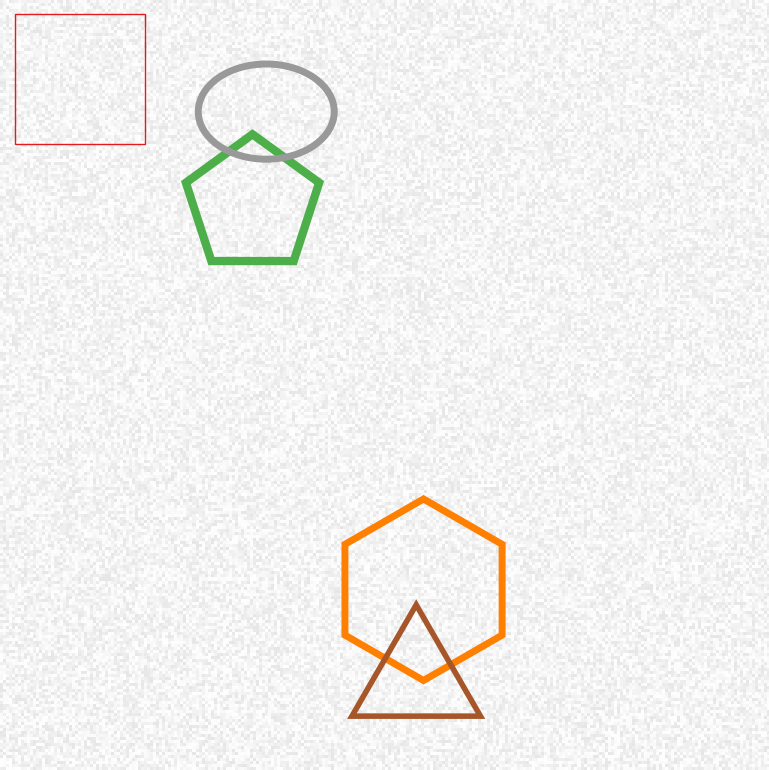[{"shape": "square", "thickness": 0.5, "radius": 0.42, "center": [0.104, 0.897]}, {"shape": "pentagon", "thickness": 3, "radius": 0.45, "center": [0.328, 0.735]}, {"shape": "hexagon", "thickness": 2.5, "radius": 0.59, "center": [0.55, 0.234]}, {"shape": "triangle", "thickness": 2, "radius": 0.48, "center": [0.541, 0.118]}, {"shape": "oval", "thickness": 2.5, "radius": 0.44, "center": [0.346, 0.855]}]